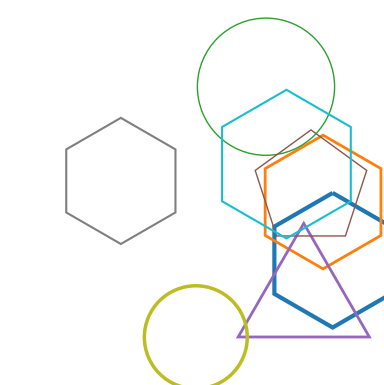[{"shape": "hexagon", "thickness": 3, "radius": 0.87, "center": [0.864, 0.324]}, {"shape": "hexagon", "thickness": 2, "radius": 0.87, "center": [0.839, 0.475]}, {"shape": "circle", "thickness": 1, "radius": 0.89, "center": [0.691, 0.775]}, {"shape": "triangle", "thickness": 2, "radius": 0.98, "center": [0.789, 0.223]}, {"shape": "pentagon", "thickness": 1, "radius": 0.76, "center": [0.808, 0.51]}, {"shape": "hexagon", "thickness": 1.5, "radius": 0.82, "center": [0.314, 0.53]}, {"shape": "circle", "thickness": 2.5, "radius": 0.67, "center": [0.509, 0.124]}, {"shape": "hexagon", "thickness": 1.5, "radius": 0.97, "center": [0.744, 0.574]}]